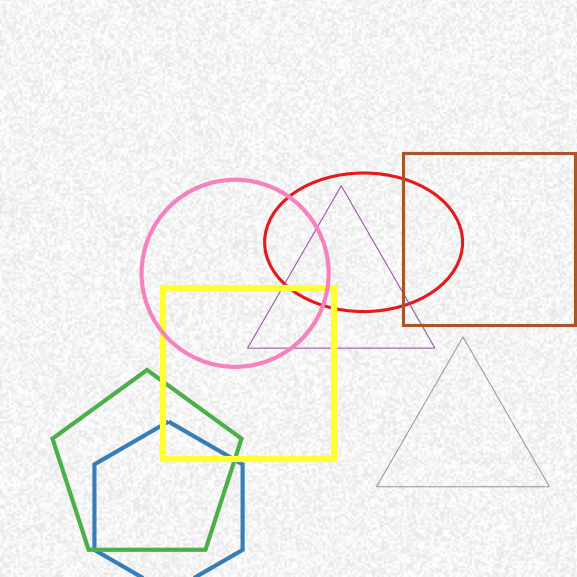[{"shape": "oval", "thickness": 1.5, "radius": 0.86, "center": [0.63, 0.58]}, {"shape": "hexagon", "thickness": 2, "radius": 0.74, "center": [0.292, 0.121]}, {"shape": "pentagon", "thickness": 2, "radius": 0.86, "center": [0.255, 0.186]}, {"shape": "triangle", "thickness": 0.5, "radius": 0.94, "center": [0.591, 0.49]}, {"shape": "square", "thickness": 3, "radius": 0.74, "center": [0.43, 0.352]}, {"shape": "square", "thickness": 1.5, "radius": 0.75, "center": [0.847, 0.586]}, {"shape": "circle", "thickness": 2, "radius": 0.81, "center": [0.407, 0.526]}, {"shape": "triangle", "thickness": 0.5, "radius": 0.86, "center": [0.802, 0.243]}]